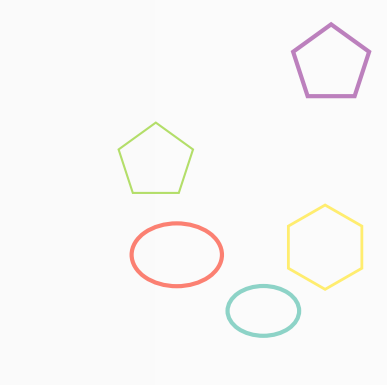[{"shape": "oval", "thickness": 3, "radius": 0.46, "center": [0.68, 0.192]}, {"shape": "oval", "thickness": 3, "radius": 0.58, "center": [0.456, 0.338]}, {"shape": "pentagon", "thickness": 1.5, "radius": 0.5, "center": [0.402, 0.581]}, {"shape": "pentagon", "thickness": 3, "radius": 0.52, "center": [0.855, 0.834]}, {"shape": "hexagon", "thickness": 2, "radius": 0.55, "center": [0.839, 0.358]}]